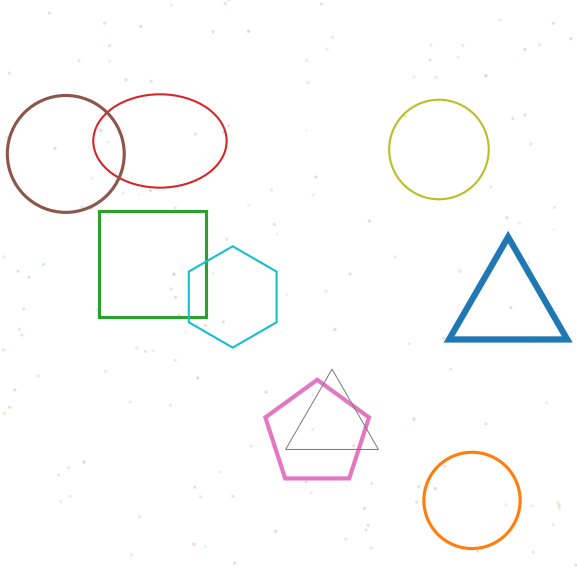[{"shape": "triangle", "thickness": 3, "radius": 0.59, "center": [0.88, 0.47]}, {"shape": "circle", "thickness": 1.5, "radius": 0.42, "center": [0.817, 0.133]}, {"shape": "square", "thickness": 1.5, "radius": 0.46, "center": [0.264, 0.542]}, {"shape": "oval", "thickness": 1, "radius": 0.58, "center": [0.277, 0.755]}, {"shape": "circle", "thickness": 1.5, "radius": 0.51, "center": [0.114, 0.733]}, {"shape": "pentagon", "thickness": 2, "radius": 0.47, "center": [0.549, 0.247]}, {"shape": "triangle", "thickness": 0.5, "radius": 0.46, "center": [0.575, 0.267]}, {"shape": "circle", "thickness": 1, "radius": 0.43, "center": [0.76, 0.74]}, {"shape": "hexagon", "thickness": 1, "radius": 0.44, "center": [0.403, 0.485]}]